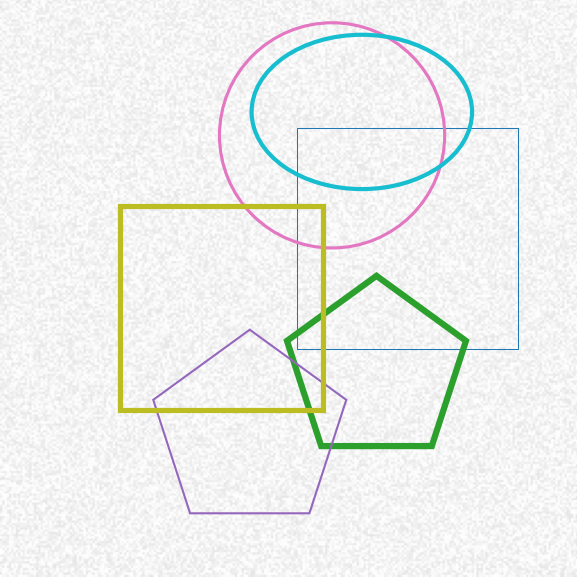[{"shape": "square", "thickness": 0.5, "radius": 0.96, "center": [0.706, 0.585]}, {"shape": "pentagon", "thickness": 3, "radius": 0.81, "center": [0.652, 0.359]}, {"shape": "pentagon", "thickness": 1, "radius": 0.88, "center": [0.432, 0.252]}, {"shape": "circle", "thickness": 1.5, "radius": 0.97, "center": [0.575, 0.765]}, {"shape": "square", "thickness": 2.5, "radius": 0.88, "center": [0.384, 0.466]}, {"shape": "oval", "thickness": 2, "radius": 0.95, "center": [0.627, 0.805]}]